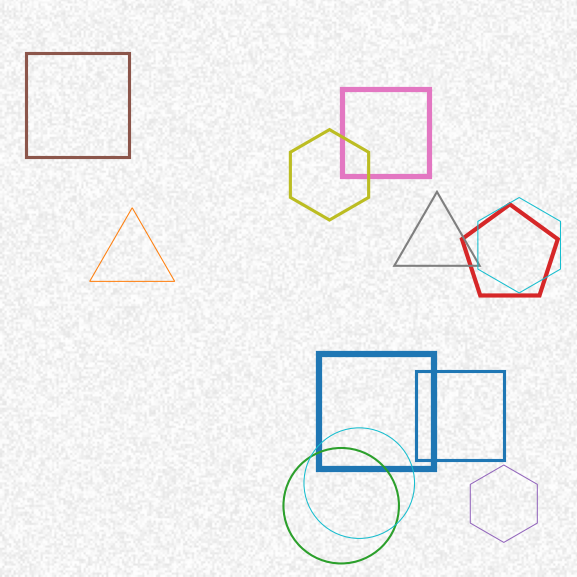[{"shape": "square", "thickness": 1.5, "radius": 0.38, "center": [0.796, 0.28]}, {"shape": "square", "thickness": 3, "radius": 0.5, "center": [0.651, 0.286]}, {"shape": "triangle", "thickness": 0.5, "radius": 0.43, "center": [0.229, 0.554]}, {"shape": "circle", "thickness": 1, "radius": 0.5, "center": [0.591, 0.123]}, {"shape": "pentagon", "thickness": 2, "radius": 0.44, "center": [0.883, 0.558]}, {"shape": "hexagon", "thickness": 0.5, "radius": 0.34, "center": [0.872, 0.127]}, {"shape": "square", "thickness": 1.5, "radius": 0.45, "center": [0.134, 0.818]}, {"shape": "square", "thickness": 2.5, "radius": 0.38, "center": [0.667, 0.769]}, {"shape": "triangle", "thickness": 1, "radius": 0.43, "center": [0.757, 0.582]}, {"shape": "hexagon", "thickness": 1.5, "radius": 0.39, "center": [0.571, 0.696]}, {"shape": "hexagon", "thickness": 0.5, "radius": 0.41, "center": [0.899, 0.574]}, {"shape": "circle", "thickness": 0.5, "radius": 0.48, "center": [0.622, 0.163]}]